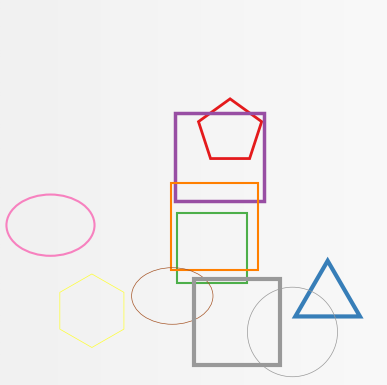[{"shape": "pentagon", "thickness": 2, "radius": 0.43, "center": [0.594, 0.658]}, {"shape": "triangle", "thickness": 3, "radius": 0.48, "center": [0.846, 0.226]}, {"shape": "square", "thickness": 1.5, "radius": 0.45, "center": [0.548, 0.356]}, {"shape": "square", "thickness": 2.5, "radius": 0.57, "center": [0.567, 0.592]}, {"shape": "square", "thickness": 1.5, "radius": 0.56, "center": [0.553, 0.411]}, {"shape": "hexagon", "thickness": 0.5, "radius": 0.48, "center": [0.237, 0.193]}, {"shape": "oval", "thickness": 0.5, "radius": 0.53, "center": [0.445, 0.231]}, {"shape": "oval", "thickness": 1.5, "radius": 0.57, "center": [0.13, 0.415]}, {"shape": "square", "thickness": 3, "radius": 0.55, "center": [0.611, 0.163]}, {"shape": "circle", "thickness": 0.5, "radius": 0.58, "center": [0.755, 0.138]}]